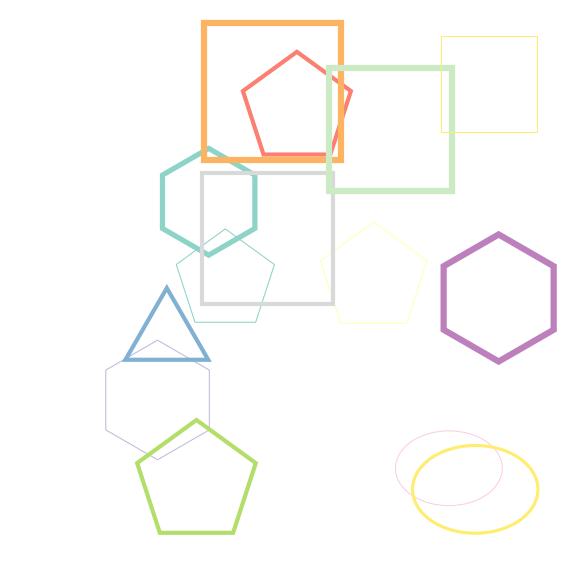[{"shape": "hexagon", "thickness": 2.5, "radius": 0.46, "center": [0.361, 0.65]}, {"shape": "pentagon", "thickness": 0.5, "radius": 0.45, "center": [0.39, 0.513]}, {"shape": "pentagon", "thickness": 0.5, "radius": 0.48, "center": [0.647, 0.518]}, {"shape": "hexagon", "thickness": 0.5, "radius": 0.52, "center": [0.273, 0.307]}, {"shape": "pentagon", "thickness": 2, "radius": 0.49, "center": [0.514, 0.811]}, {"shape": "triangle", "thickness": 2, "radius": 0.41, "center": [0.289, 0.418]}, {"shape": "square", "thickness": 3, "radius": 0.59, "center": [0.472, 0.841]}, {"shape": "pentagon", "thickness": 2, "radius": 0.54, "center": [0.34, 0.164]}, {"shape": "oval", "thickness": 0.5, "radius": 0.46, "center": [0.777, 0.188]}, {"shape": "square", "thickness": 2, "radius": 0.57, "center": [0.463, 0.586]}, {"shape": "hexagon", "thickness": 3, "radius": 0.55, "center": [0.863, 0.483]}, {"shape": "square", "thickness": 3, "radius": 0.53, "center": [0.677, 0.774]}, {"shape": "oval", "thickness": 1.5, "radius": 0.54, "center": [0.823, 0.152]}, {"shape": "square", "thickness": 0.5, "radius": 0.42, "center": [0.847, 0.854]}]